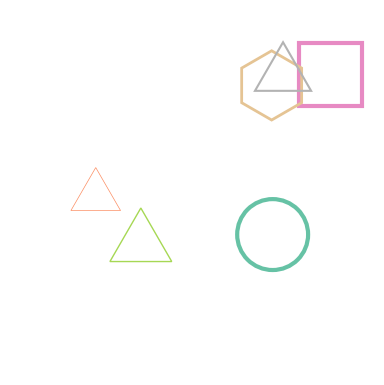[{"shape": "circle", "thickness": 3, "radius": 0.46, "center": [0.708, 0.391]}, {"shape": "triangle", "thickness": 0.5, "radius": 0.37, "center": [0.249, 0.49]}, {"shape": "square", "thickness": 3, "radius": 0.41, "center": [0.858, 0.807]}, {"shape": "triangle", "thickness": 1, "radius": 0.46, "center": [0.366, 0.367]}, {"shape": "hexagon", "thickness": 2, "radius": 0.45, "center": [0.706, 0.778]}, {"shape": "triangle", "thickness": 1.5, "radius": 0.42, "center": [0.735, 0.806]}]